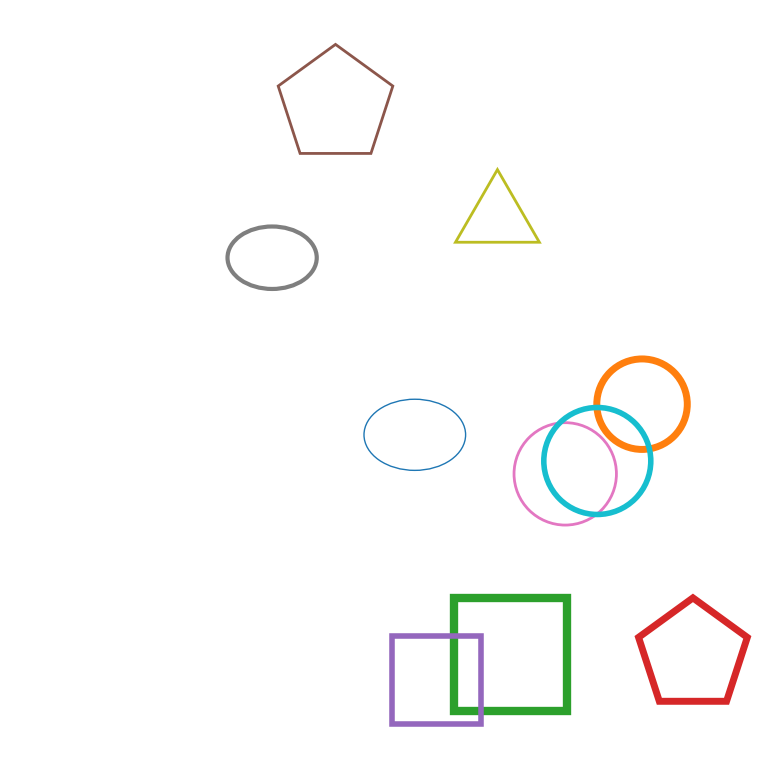[{"shape": "oval", "thickness": 0.5, "radius": 0.33, "center": [0.539, 0.435]}, {"shape": "circle", "thickness": 2.5, "radius": 0.29, "center": [0.834, 0.475]}, {"shape": "square", "thickness": 3, "radius": 0.37, "center": [0.663, 0.15]}, {"shape": "pentagon", "thickness": 2.5, "radius": 0.37, "center": [0.9, 0.149]}, {"shape": "square", "thickness": 2, "radius": 0.29, "center": [0.567, 0.117]}, {"shape": "pentagon", "thickness": 1, "radius": 0.39, "center": [0.436, 0.864]}, {"shape": "circle", "thickness": 1, "radius": 0.33, "center": [0.734, 0.385]}, {"shape": "oval", "thickness": 1.5, "radius": 0.29, "center": [0.353, 0.665]}, {"shape": "triangle", "thickness": 1, "radius": 0.31, "center": [0.646, 0.717]}, {"shape": "circle", "thickness": 2, "radius": 0.35, "center": [0.776, 0.401]}]